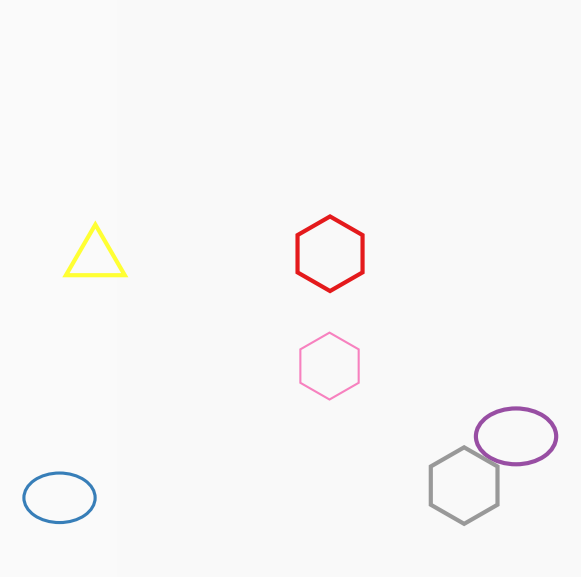[{"shape": "hexagon", "thickness": 2, "radius": 0.32, "center": [0.568, 0.56]}, {"shape": "oval", "thickness": 1.5, "radius": 0.31, "center": [0.102, 0.137]}, {"shape": "oval", "thickness": 2, "radius": 0.35, "center": [0.888, 0.244]}, {"shape": "triangle", "thickness": 2, "radius": 0.29, "center": [0.164, 0.552]}, {"shape": "hexagon", "thickness": 1, "radius": 0.29, "center": [0.567, 0.365]}, {"shape": "hexagon", "thickness": 2, "radius": 0.33, "center": [0.799, 0.158]}]